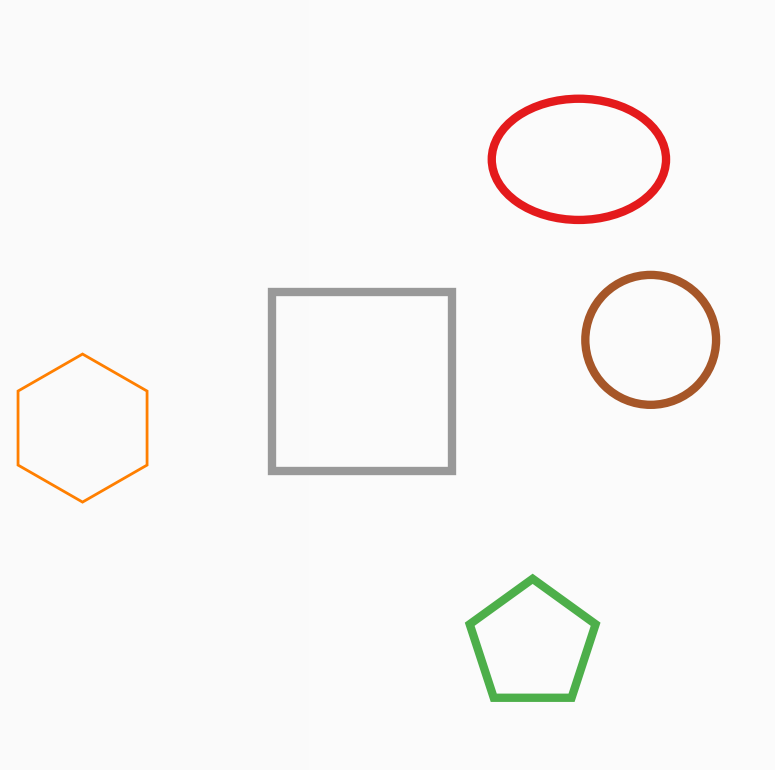[{"shape": "oval", "thickness": 3, "radius": 0.56, "center": [0.747, 0.793]}, {"shape": "pentagon", "thickness": 3, "radius": 0.43, "center": [0.687, 0.163]}, {"shape": "hexagon", "thickness": 1, "radius": 0.48, "center": [0.107, 0.444]}, {"shape": "circle", "thickness": 3, "radius": 0.42, "center": [0.84, 0.559]}, {"shape": "square", "thickness": 3, "radius": 0.58, "center": [0.467, 0.505]}]